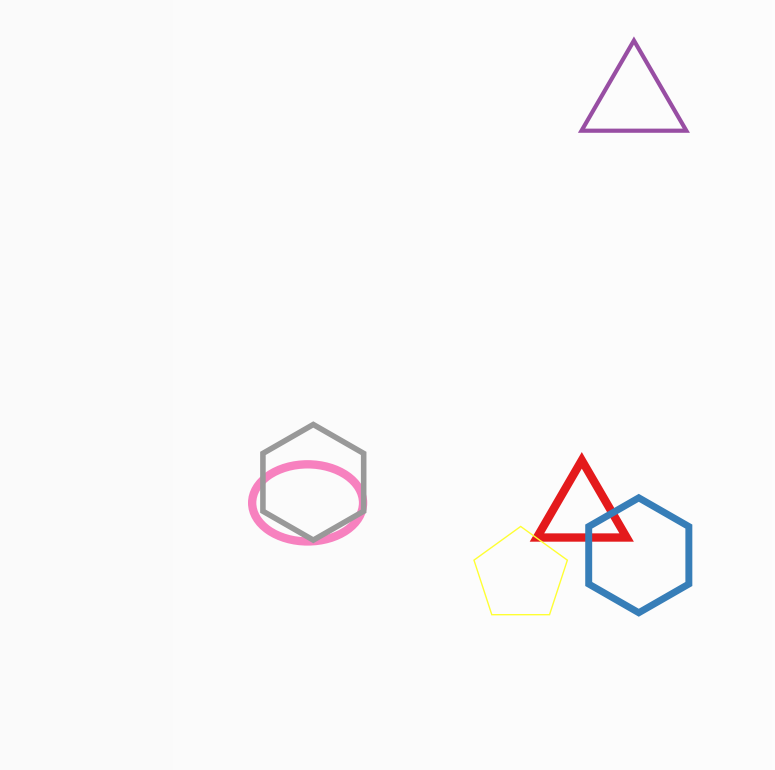[{"shape": "triangle", "thickness": 3, "radius": 0.33, "center": [0.751, 0.335]}, {"shape": "hexagon", "thickness": 2.5, "radius": 0.37, "center": [0.824, 0.279]}, {"shape": "triangle", "thickness": 1.5, "radius": 0.39, "center": [0.818, 0.869]}, {"shape": "pentagon", "thickness": 0.5, "radius": 0.32, "center": [0.672, 0.253]}, {"shape": "oval", "thickness": 3, "radius": 0.36, "center": [0.397, 0.347]}, {"shape": "hexagon", "thickness": 2, "radius": 0.38, "center": [0.404, 0.374]}]